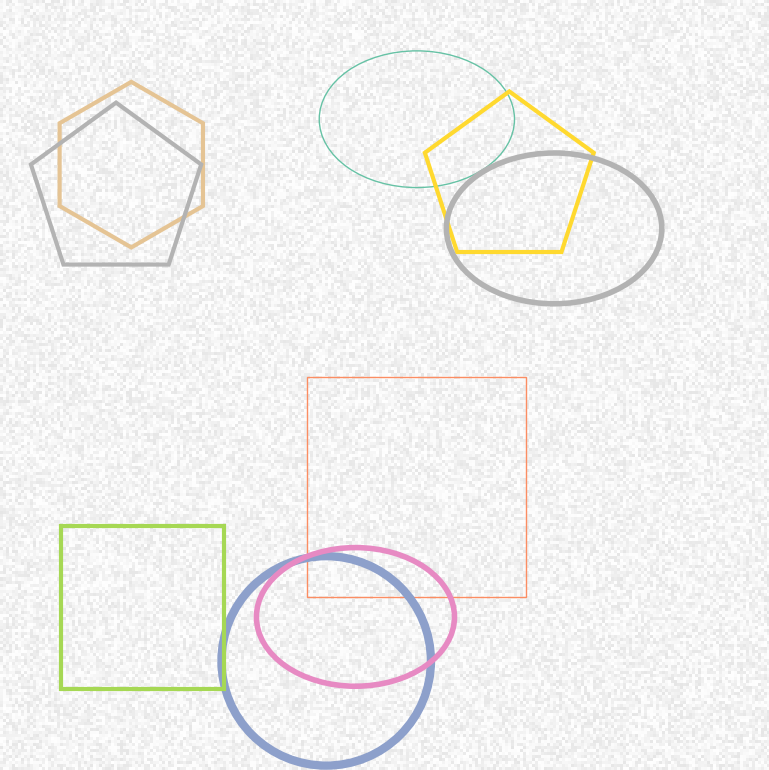[{"shape": "oval", "thickness": 0.5, "radius": 0.63, "center": [0.541, 0.845]}, {"shape": "square", "thickness": 0.5, "radius": 0.71, "center": [0.541, 0.368]}, {"shape": "circle", "thickness": 3, "radius": 0.68, "center": [0.424, 0.142]}, {"shape": "oval", "thickness": 2, "radius": 0.64, "center": [0.462, 0.199]}, {"shape": "square", "thickness": 1.5, "radius": 0.53, "center": [0.185, 0.211]}, {"shape": "pentagon", "thickness": 1.5, "radius": 0.58, "center": [0.661, 0.766]}, {"shape": "hexagon", "thickness": 1.5, "radius": 0.54, "center": [0.171, 0.786]}, {"shape": "oval", "thickness": 2, "radius": 0.7, "center": [0.72, 0.703]}, {"shape": "pentagon", "thickness": 1.5, "radius": 0.58, "center": [0.151, 0.75]}]